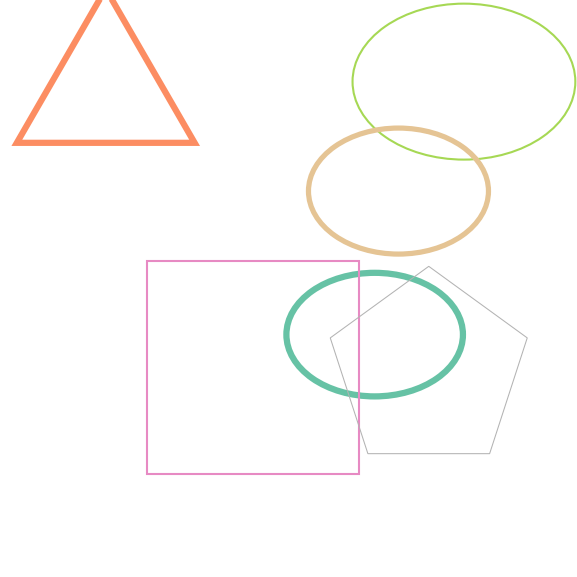[{"shape": "oval", "thickness": 3, "radius": 0.76, "center": [0.649, 0.42]}, {"shape": "triangle", "thickness": 3, "radius": 0.89, "center": [0.183, 0.841]}, {"shape": "square", "thickness": 1, "radius": 0.92, "center": [0.438, 0.363]}, {"shape": "oval", "thickness": 1, "radius": 0.96, "center": [0.803, 0.858]}, {"shape": "oval", "thickness": 2.5, "radius": 0.78, "center": [0.69, 0.668]}, {"shape": "pentagon", "thickness": 0.5, "radius": 0.9, "center": [0.742, 0.359]}]